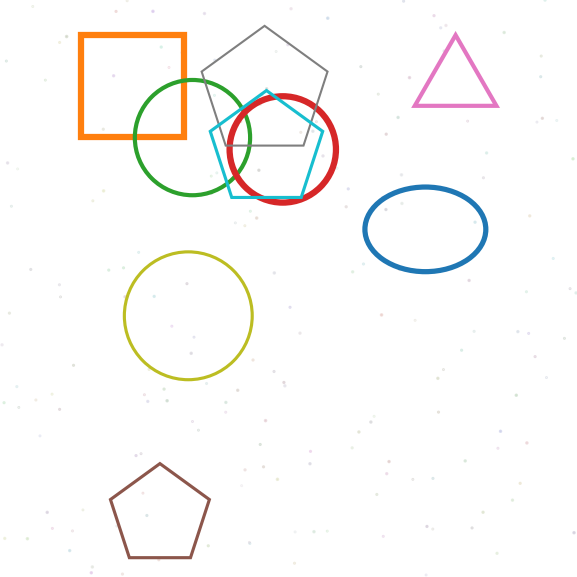[{"shape": "oval", "thickness": 2.5, "radius": 0.52, "center": [0.737, 0.602]}, {"shape": "square", "thickness": 3, "radius": 0.44, "center": [0.23, 0.85]}, {"shape": "circle", "thickness": 2, "radius": 0.5, "center": [0.333, 0.761]}, {"shape": "circle", "thickness": 3, "radius": 0.46, "center": [0.49, 0.74]}, {"shape": "pentagon", "thickness": 1.5, "radius": 0.45, "center": [0.277, 0.106]}, {"shape": "triangle", "thickness": 2, "radius": 0.41, "center": [0.789, 0.857]}, {"shape": "pentagon", "thickness": 1, "radius": 0.57, "center": [0.458, 0.84]}, {"shape": "circle", "thickness": 1.5, "radius": 0.55, "center": [0.326, 0.452]}, {"shape": "pentagon", "thickness": 1.5, "radius": 0.51, "center": [0.461, 0.74]}]